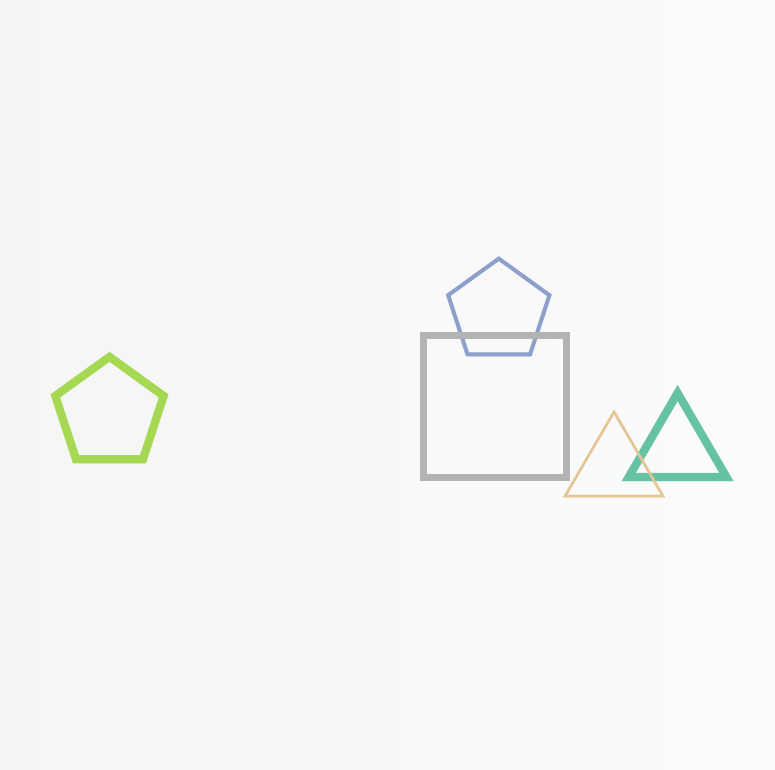[{"shape": "triangle", "thickness": 3, "radius": 0.36, "center": [0.874, 0.417]}, {"shape": "pentagon", "thickness": 1.5, "radius": 0.34, "center": [0.644, 0.595]}, {"shape": "pentagon", "thickness": 3, "radius": 0.37, "center": [0.141, 0.463]}, {"shape": "triangle", "thickness": 1, "radius": 0.36, "center": [0.792, 0.392]}, {"shape": "square", "thickness": 2.5, "radius": 0.46, "center": [0.639, 0.473]}]